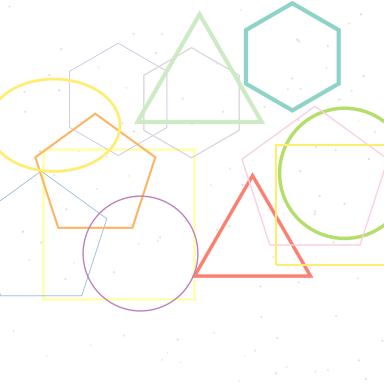[{"shape": "hexagon", "thickness": 3, "radius": 0.7, "center": [0.759, 0.852]}, {"shape": "square", "thickness": 2, "radius": 0.98, "center": [0.308, 0.418]}, {"shape": "hexagon", "thickness": 0.5, "radius": 0.73, "center": [0.307, 0.742]}, {"shape": "triangle", "thickness": 2.5, "radius": 0.87, "center": [0.656, 0.37]}, {"shape": "pentagon", "thickness": 0.5, "radius": 0.9, "center": [0.107, 0.377]}, {"shape": "pentagon", "thickness": 1.5, "radius": 0.82, "center": [0.248, 0.541]}, {"shape": "circle", "thickness": 2.5, "radius": 0.85, "center": [0.895, 0.55]}, {"shape": "pentagon", "thickness": 1, "radius": 1.0, "center": [0.818, 0.525]}, {"shape": "hexagon", "thickness": 1, "radius": 0.72, "center": [0.497, 0.733]}, {"shape": "circle", "thickness": 1, "radius": 0.75, "center": [0.365, 0.341]}, {"shape": "triangle", "thickness": 3, "radius": 0.93, "center": [0.518, 0.776]}, {"shape": "oval", "thickness": 2, "radius": 0.86, "center": [0.14, 0.675]}, {"shape": "square", "thickness": 1.5, "radius": 0.78, "center": [0.873, 0.468]}]